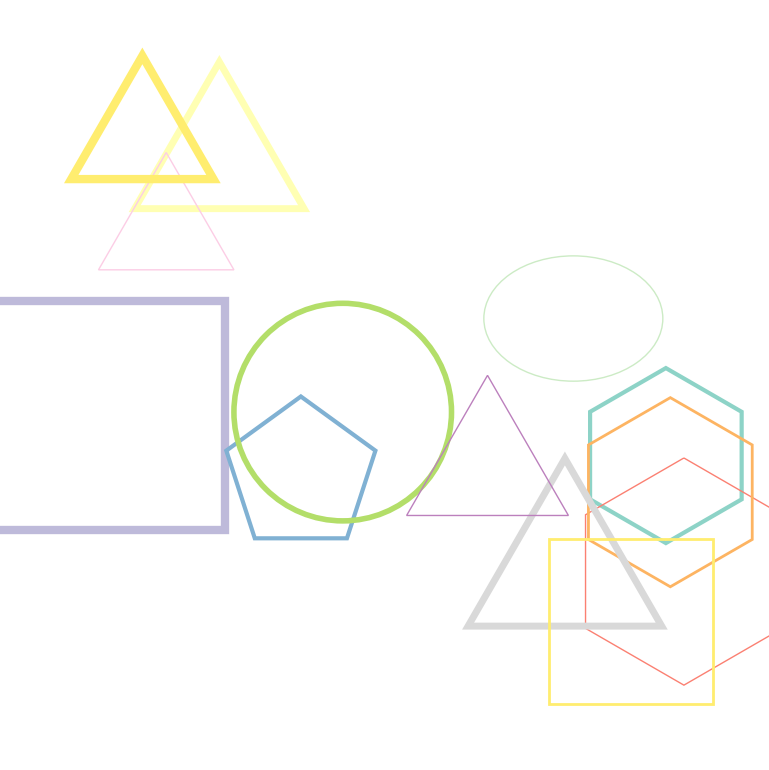[{"shape": "hexagon", "thickness": 1.5, "radius": 0.57, "center": [0.865, 0.408]}, {"shape": "triangle", "thickness": 2.5, "radius": 0.64, "center": [0.285, 0.793]}, {"shape": "square", "thickness": 3, "radius": 0.74, "center": [0.143, 0.46]}, {"shape": "hexagon", "thickness": 0.5, "radius": 0.74, "center": [0.888, 0.258]}, {"shape": "pentagon", "thickness": 1.5, "radius": 0.51, "center": [0.391, 0.383]}, {"shape": "hexagon", "thickness": 1, "radius": 0.61, "center": [0.871, 0.361]}, {"shape": "circle", "thickness": 2, "radius": 0.71, "center": [0.445, 0.465]}, {"shape": "triangle", "thickness": 0.5, "radius": 0.51, "center": [0.216, 0.7]}, {"shape": "triangle", "thickness": 2.5, "radius": 0.73, "center": [0.734, 0.259]}, {"shape": "triangle", "thickness": 0.5, "radius": 0.61, "center": [0.633, 0.391]}, {"shape": "oval", "thickness": 0.5, "radius": 0.58, "center": [0.745, 0.586]}, {"shape": "triangle", "thickness": 3, "radius": 0.53, "center": [0.185, 0.821]}, {"shape": "square", "thickness": 1, "radius": 0.53, "center": [0.819, 0.193]}]